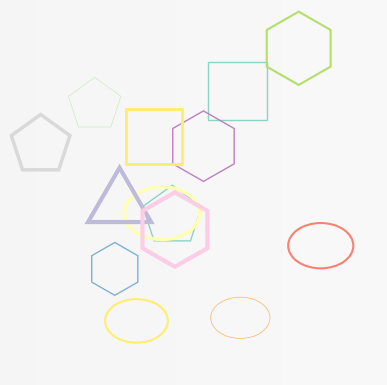[{"shape": "square", "thickness": 1, "radius": 0.38, "center": [0.614, 0.764]}, {"shape": "pentagon", "thickness": 1, "radius": 0.4, "center": [0.445, 0.439]}, {"shape": "oval", "thickness": 2.5, "radius": 0.49, "center": [0.418, 0.446]}, {"shape": "triangle", "thickness": 3, "radius": 0.47, "center": [0.309, 0.47]}, {"shape": "oval", "thickness": 1.5, "radius": 0.42, "center": [0.828, 0.362]}, {"shape": "hexagon", "thickness": 1, "radius": 0.34, "center": [0.296, 0.302]}, {"shape": "oval", "thickness": 0.5, "radius": 0.38, "center": [0.62, 0.175]}, {"shape": "hexagon", "thickness": 1.5, "radius": 0.48, "center": [0.771, 0.875]}, {"shape": "hexagon", "thickness": 3, "radius": 0.48, "center": [0.451, 0.404]}, {"shape": "pentagon", "thickness": 2.5, "radius": 0.4, "center": [0.105, 0.623]}, {"shape": "hexagon", "thickness": 1, "radius": 0.46, "center": [0.525, 0.62]}, {"shape": "pentagon", "thickness": 0.5, "radius": 0.36, "center": [0.244, 0.728]}, {"shape": "oval", "thickness": 1.5, "radius": 0.4, "center": [0.352, 0.166]}, {"shape": "square", "thickness": 2, "radius": 0.36, "center": [0.397, 0.645]}]